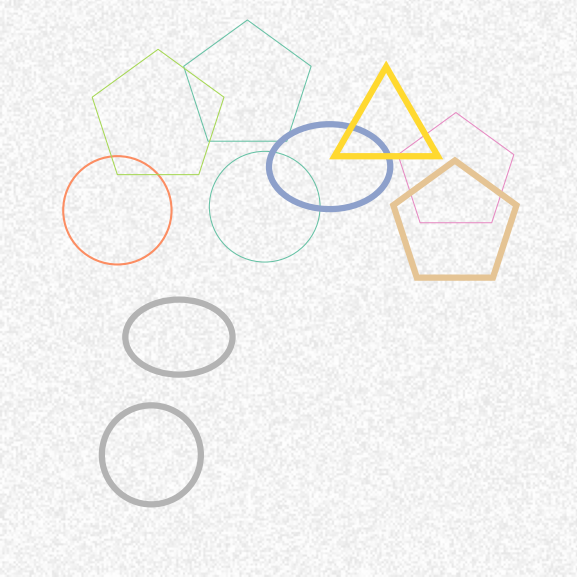[{"shape": "pentagon", "thickness": 0.5, "radius": 0.58, "center": [0.428, 0.848]}, {"shape": "circle", "thickness": 0.5, "radius": 0.48, "center": [0.458, 0.641]}, {"shape": "circle", "thickness": 1, "radius": 0.47, "center": [0.203, 0.635]}, {"shape": "oval", "thickness": 3, "radius": 0.53, "center": [0.571, 0.711]}, {"shape": "pentagon", "thickness": 0.5, "radius": 0.53, "center": [0.789, 0.699]}, {"shape": "pentagon", "thickness": 0.5, "radius": 0.6, "center": [0.274, 0.794]}, {"shape": "triangle", "thickness": 3, "radius": 0.52, "center": [0.669, 0.78]}, {"shape": "pentagon", "thickness": 3, "radius": 0.56, "center": [0.788, 0.609]}, {"shape": "circle", "thickness": 3, "radius": 0.43, "center": [0.262, 0.211]}, {"shape": "oval", "thickness": 3, "radius": 0.46, "center": [0.31, 0.415]}]